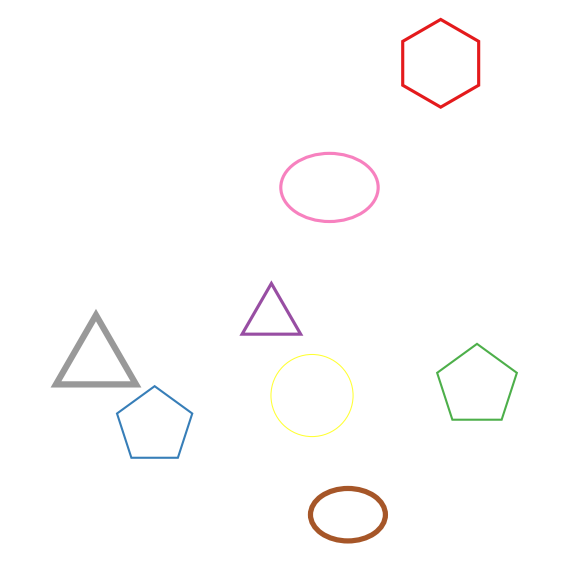[{"shape": "hexagon", "thickness": 1.5, "radius": 0.38, "center": [0.763, 0.89]}, {"shape": "pentagon", "thickness": 1, "radius": 0.34, "center": [0.268, 0.262]}, {"shape": "pentagon", "thickness": 1, "radius": 0.36, "center": [0.826, 0.331]}, {"shape": "triangle", "thickness": 1.5, "radius": 0.29, "center": [0.47, 0.45]}, {"shape": "circle", "thickness": 0.5, "radius": 0.36, "center": [0.54, 0.314]}, {"shape": "oval", "thickness": 2.5, "radius": 0.32, "center": [0.603, 0.108]}, {"shape": "oval", "thickness": 1.5, "radius": 0.42, "center": [0.571, 0.675]}, {"shape": "triangle", "thickness": 3, "radius": 0.4, "center": [0.166, 0.374]}]